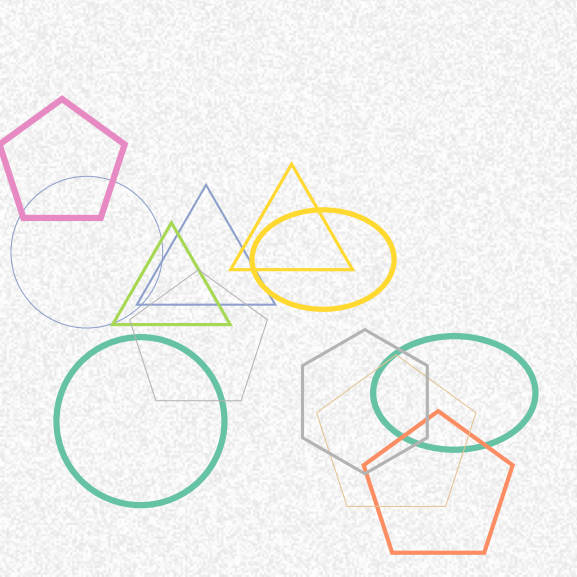[{"shape": "circle", "thickness": 3, "radius": 0.73, "center": [0.243, 0.27]}, {"shape": "oval", "thickness": 3, "radius": 0.7, "center": [0.787, 0.319]}, {"shape": "pentagon", "thickness": 2, "radius": 0.68, "center": [0.759, 0.152]}, {"shape": "triangle", "thickness": 1, "radius": 0.69, "center": [0.357, 0.541]}, {"shape": "circle", "thickness": 0.5, "radius": 0.66, "center": [0.15, 0.562]}, {"shape": "pentagon", "thickness": 3, "radius": 0.57, "center": [0.107, 0.714]}, {"shape": "triangle", "thickness": 1.5, "radius": 0.59, "center": [0.297, 0.496]}, {"shape": "triangle", "thickness": 1.5, "radius": 0.61, "center": [0.505, 0.593]}, {"shape": "oval", "thickness": 2.5, "radius": 0.62, "center": [0.559, 0.55]}, {"shape": "pentagon", "thickness": 0.5, "radius": 0.73, "center": [0.686, 0.24]}, {"shape": "pentagon", "thickness": 0.5, "radius": 0.63, "center": [0.344, 0.407]}, {"shape": "hexagon", "thickness": 1.5, "radius": 0.62, "center": [0.632, 0.304]}]